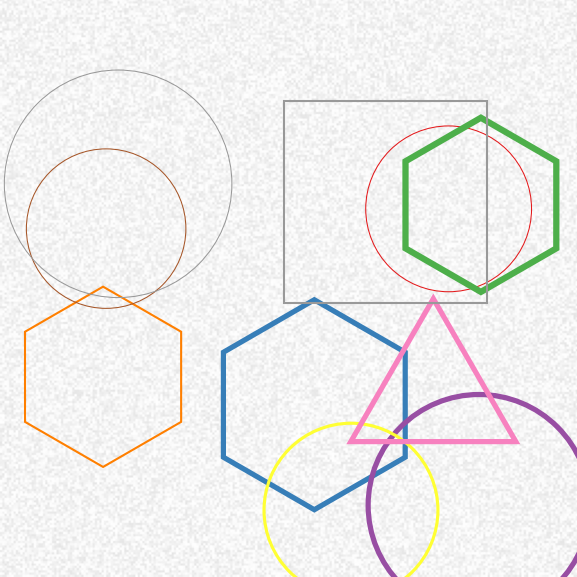[{"shape": "circle", "thickness": 0.5, "radius": 0.72, "center": [0.777, 0.638]}, {"shape": "hexagon", "thickness": 2.5, "radius": 0.91, "center": [0.544, 0.298]}, {"shape": "hexagon", "thickness": 3, "radius": 0.75, "center": [0.833, 0.644]}, {"shape": "circle", "thickness": 2.5, "radius": 0.96, "center": [0.829, 0.124]}, {"shape": "hexagon", "thickness": 1, "radius": 0.78, "center": [0.178, 0.347]}, {"shape": "circle", "thickness": 1.5, "radius": 0.75, "center": [0.608, 0.116]}, {"shape": "circle", "thickness": 0.5, "radius": 0.69, "center": [0.184, 0.603]}, {"shape": "triangle", "thickness": 2.5, "radius": 0.82, "center": [0.75, 0.317]}, {"shape": "circle", "thickness": 0.5, "radius": 0.99, "center": [0.204, 0.681]}, {"shape": "square", "thickness": 1, "radius": 0.88, "center": [0.667, 0.65]}]